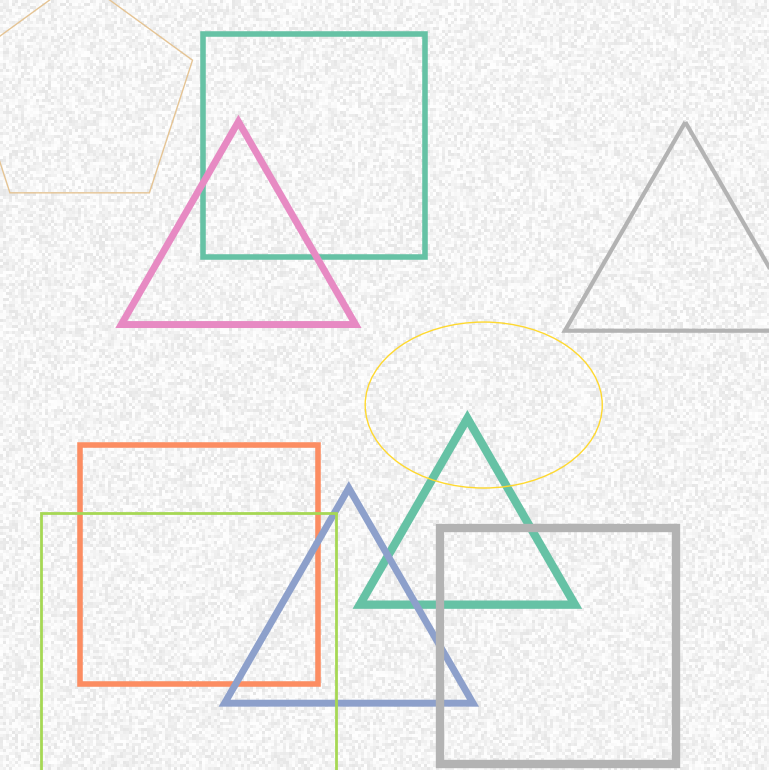[{"shape": "square", "thickness": 2, "radius": 0.72, "center": [0.408, 0.811]}, {"shape": "triangle", "thickness": 3, "radius": 0.81, "center": [0.607, 0.295]}, {"shape": "square", "thickness": 2, "radius": 0.77, "center": [0.259, 0.267]}, {"shape": "triangle", "thickness": 2.5, "radius": 0.93, "center": [0.453, 0.18]}, {"shape": "triangle", "thickness": 2.5, "radius": 0.88, "center": [0.31, 0.666]}, {"shape": "square", "thickness": 1, "radius": 0.96, "center": [0.245, 0.143]}, {"shape": "oval", "thickness": 0.5, "radius": 0.77, "center": [0.628, 0.474]}, {"shape": "pentagon", "thickness": 0.5, "radius": 0.77, "center": [0.103, 0.874]}, {"shape": "triangle", "thickness": 1.5, "radius": 0.9, "center": [0.89, 0.661]}, {"shape": "square", "thickness": 3, "radius": 0.77, "center": [0.725, 0.161]}]